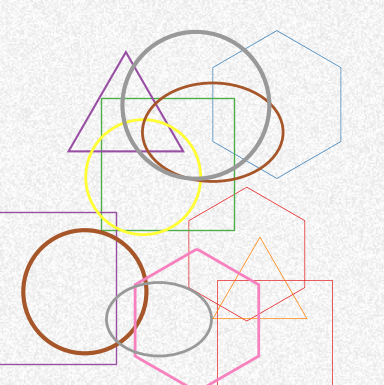[{"shape": "square", "thickness": 0.5, "radius": 0.74, "center": [0.713, 0.125]}, {"shape": "hexagon", "thickness": 0.5, "radius": 0.87, "center": [0.641, 0.34]}, {"shape": "hexagon", "thickness": 0.5, "radius": 0.96, "center": [0.719, 0.728]}, {"shape": "square", "thickness": 1, "radius": 0.86, "center": [0.435, 0.573]}, {"shape": "square", "thickness": 1, "radius": 0.99, "center": [0.102, 0.252]}, {"shape": "triangle", "thickness": 1.5, "radius": 0.86, "center": [0.327, 0.693]}, {"shape": "triangle", "thickness": 0.5, "radius": 0.71, "center": [0.675, 0.243]}, {"shape": "circle", "thickness": 2, "radius": 0.75, "center": [0.372, 0.54]}, {"shape": "circle", "thickness": 3, "radius": 0.8, "center": [0.22, 0.242]}, {"shape": "oval", "thickness": 2, "radius": 0.91, "center": [0.553, 0.657]}, {"shape": "hexagon", "thickness": 2, "radius": 0.93, "center": [0.511, 0.168]}, {"shape": "circle", "thickness": 3, "radius": 0.95, "center": [0.509, 0.726]}, {"shape": "oval", "thickness": 2, "radius": 0.68, "center": [0.413, 0.171]}]